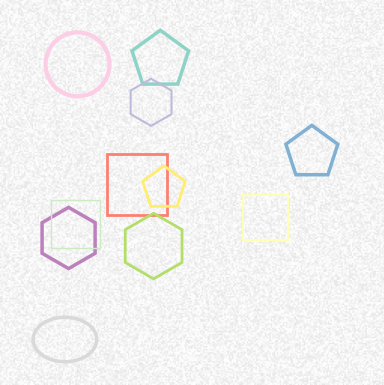[{"shape": "pentagon", "thickness": 2.5, "radius": 0.39, "center": [0.416, 0.844]}, {"shape": "square", "thickness": 1.5, "radius": 0.29, "center": [0.69, 0.435]}, {"shape": "hexagon", "thickness": 1.5, "radius": 0.31, "center": [0.392, 0.734]}, {"shape": "square", "thickness": 2, "radius": 0.39, "center": [0.356, 0.52]}, {"shape": "pentagon", "thickness": 2.5, "radius": 0.35, "center": [0.81, 0.603]}, {"shape": "hexagon", "thickness": 2, "radius": 0.43, "center": [0.399, 0.361]}, {"shape": "circle", "thickness": 3, "radius": 0.42, "center": [0.201, 0.833]}, {"shape": "oval", "thickness": 2.5, "radius": 0.41, "center": [0.169, 0.118]}, {"shape": "hexagon", "thickness": 2.5, "radius": 0.4, "center": [0.178, 0.382]}, {"shape": "square", "thickness": 1, "radius": 0.31, "center": [0.196, 0.417]}, {"shape": "pentagon", "thickness": 2, "radius": 0.29, "center": [0.426, 0.511]}]